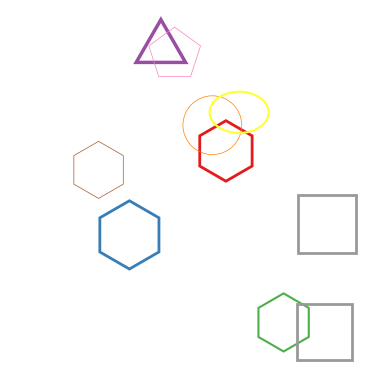[{"shape": "hexagon", "thickness": 2, "radius": 0.39, "center": [0.587, 0.608]}, {"shape": "hexagon", "thickness": 2, "radius": 0.44, "center": [0.336, 0.39]}, {"shape": "hexagon", "thickness": 1.5, "radius": 0.38, "center": [0.737, 0.163]}, {"shape": "triangle", "thickness": 2.5, "radius": 0.37, "center": [0.418, 0.875]}, {"shape": "circle", "thickness": 0.5, "radius": 0.38, "center": [0.552, 0.675]}, {"shape": "oval", "thickness": 1.5, "radius": 0.38, "center": [0.621, 0.708]}, {"shape": "hexagon", "thickness": 0.5, "radius": 0.37, "center": [0.256, 0.559]}, {"shape": "pentagon", "thickness": 0.5, "radius": 0.35, "center": [0.454, 0.859]}, {"shape": "square", "thickness": 2, "radius": 0.36, "center": [0.842, 0.138]}, {"shape": "square", "thickness": 2, "radius": 0.38, "center": [0.849, 0.419]}]